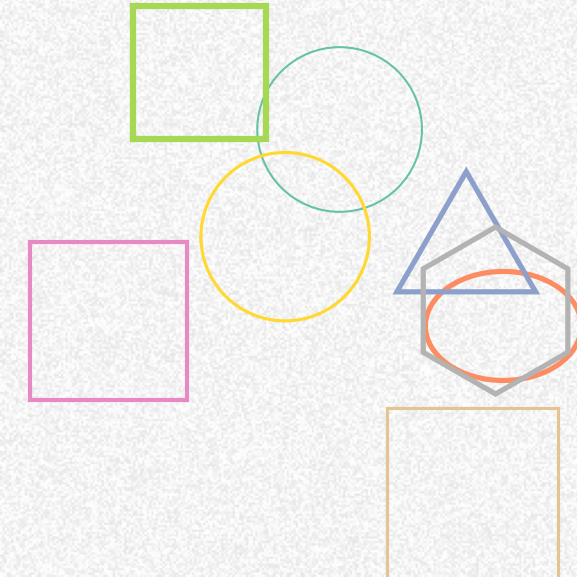[{"shape": "circle", "thickness": 1, "radius": 0.71, "center": [0.588, 0.775]}, {"shape": "oval", "thickness": 2.5, "radius": 0.67, "center": [0.872, 0.435]}, {"shape": "triangle", "thickness": 2.5, "radius": 0.69, "center": [0.807, 0.563]}, {"shape": "square", "thickness": 2, "radius": 0.68, "center": [0.188, 0.443]}, {"shape": "square", "thickness": 3, "radius": 0.58, "center": [0.346, 0.874]}, {"shape": "circle", "thickness": 1.5, "radius": 0.73, "center": [0.494, 0.589]}, {"shape": "square", "thickness": 1.5, "radius": 0.74, "center": [0.818, 0.145]}, {"shape": "hexagon", "thickness": 2.5, "radius": 0.72, "center": [0.858, 0.461]}]